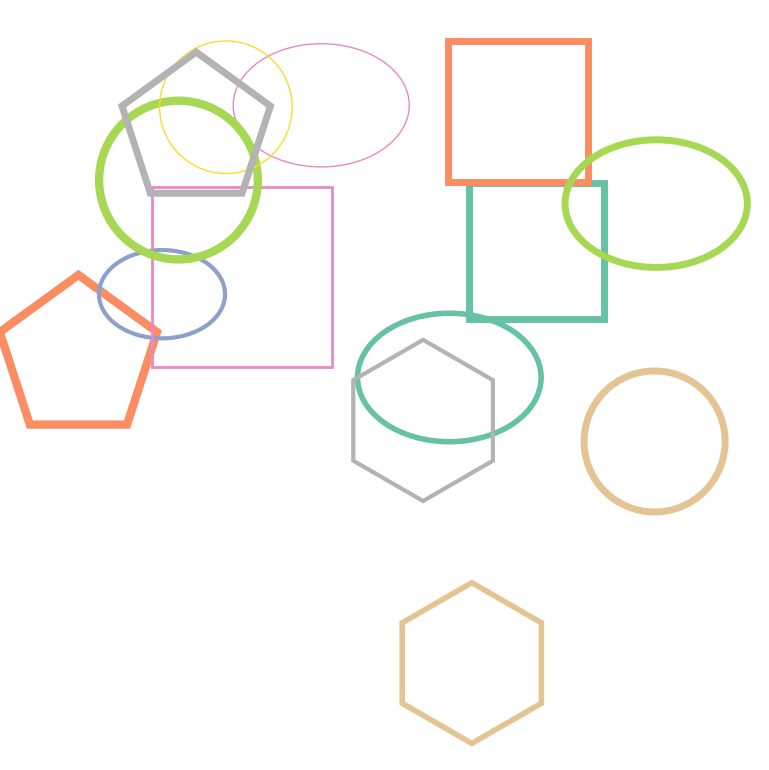[{"shape": "oval", "thickness": 2, "radius": 0.6, "center": [0.584, 0.51]}, {"shape": "square", "thickness": 2.5, "radius": 0.44, "center": [0.696, 0.674]}, {"shape": "square", "thickness": 2.5, "radius": 0.46, "center": [0.673, 0.855]}, {"shape": "pentagon", "thickness": 3, "radius": 0.54, "center": [0.102, 0.535]}, {"shape": "oval", "thickness": 1.5, "radius": 0.41, "center": [0.21, 0.618]}, {"shape": "oval", "thickness": 0.5, "radius": 0.57, "center": [0.417, 0.863]}, {"shape": "square", "thickness": 1, "radius": 0.58, "center": [0.314, 0.64]}, {"shape": "circle", "thickness": 3, "radius": 0.52, "center": [0.232, 0.766]}, {"shape": "oval", "thickness": 2.5, "radius": 0.59, "center": [0.852, 0.736]}, {"shape": "circle", "thickness": 0.5, "radius": 0.43, "center": [0.293, 0.861]}, {"shape": "hexagon", "thickness": 2, "radius": 0.52, "center": [0.613, 0.139]}, {"shape": "circle", "thickness": 2.5, "radius": 0.46, "center": [0.85, 0.427]}, {"shape": "pentagon", "thickness": 2.5, "radius": 0.51, "center": [0.255, 0.831]}, {"shape": "hexagon", "thickness": 1.5, "radius": 0.52, "center": [0.549, 0.454]}]